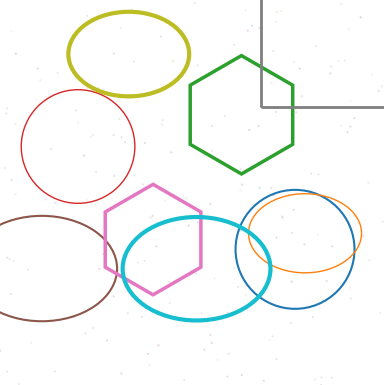[{"shape": "circle", "thickness": 1.5, "radius": 0.77, "center": [0.766, 0.352]}, {"shape": "oval", "thickness": 1, "radius": 0.73, "center": [0.792, 0.394]}, {"shape": "hexagon", "thickness": 2.5, "radius": 0.77, "center": [0.627, 0.702]}, {"shape": "circle", "thickness": 1, "radius": 0.74, "center": [0.203, 0.619]}, {"shape": "oval", "thickness": 1.5, "radius": 0.98, "center": [0.109, 0.302]}, {"shape": "hexagon", "thickness": 2.5, "radius": 0.72, "center": [0.398, 0.378]}, {"shape": "square", "thickness": 2, "radius": 0.86, "center": [0.849, 0.896]}, {"shape": "oval", "thickness": 3, "radius": 0.78, "center": [0.334, 0.86]}, {"shape": "oval", "thickness": 3, "radius": 0.96, "center": [0.511, 0.302]}]